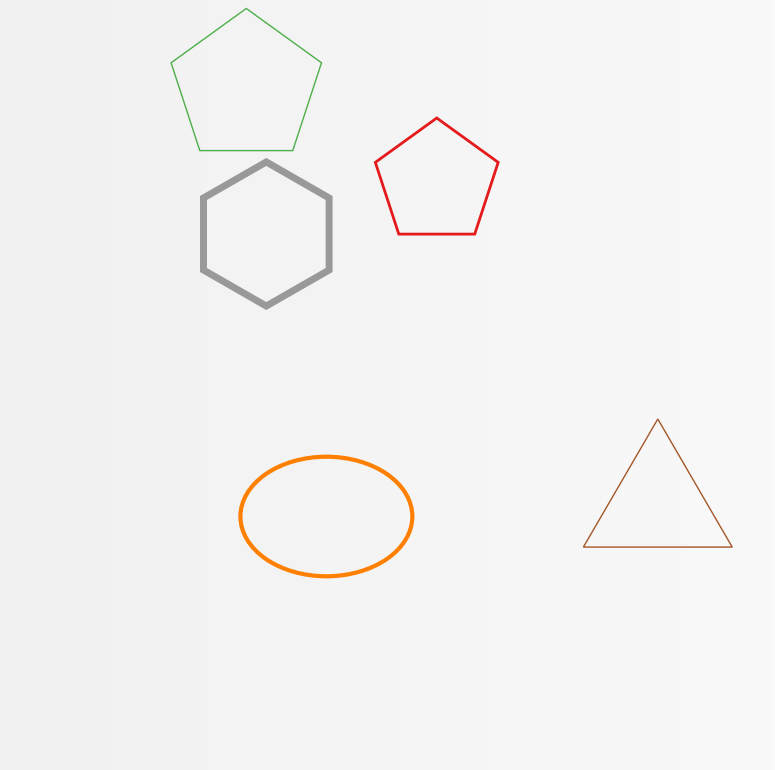[{"shape": "pentagon", "thickness": 1, "radius": 0.42, "center": [0.564, 0.763]}, {"shape": "pentagon", "thickness": 0.5, "radius": 0.51, "center": [0.318, 0.887]}, {"shape": "oval", "thickness": 1.5, "radius": 0.55, "center": [0.421, 0.329]}, {"shape": "triangle", "thickness": 0.5, "radius": 0.55, "center": [0.849, 0.345]}, {"shape": "hexagon", "thickness": 2.5, "radius": 0.47, "center": [0.344, 0.696]}]